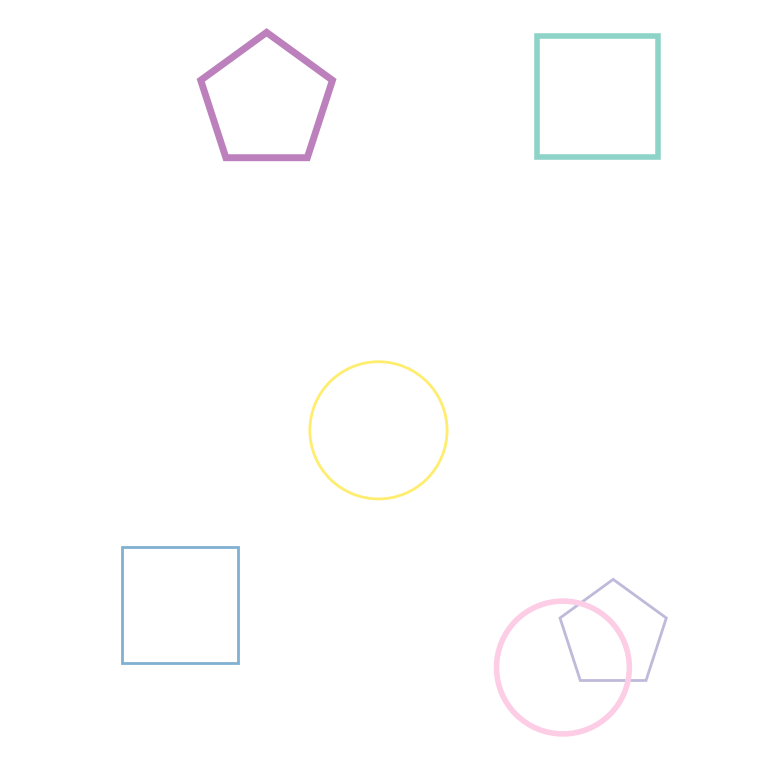[{"shape": "square", "thickness": 2, "radius": 0.39, "center": [0.776, 0.875]}, {"shape": "pentagon", "thickness": 1, "radius": 0.36, "center": [0.796, 0.175]}, {"shape": "square", "thickness": 1, "radius": 0.38, "center": [0.234, 0.214]}, {"shape": "circle", "thickness": 2, "radius": 0.43, "center": [0.731, 0.133]}, {"shape": "pentagon", "thickness": 2.5, "radius": 0.45, "center": [0.346, 0.868]}, {"shape": "circle", "thickness": 1, "radius": 0.45, "center": [0.492, 0.441]}]